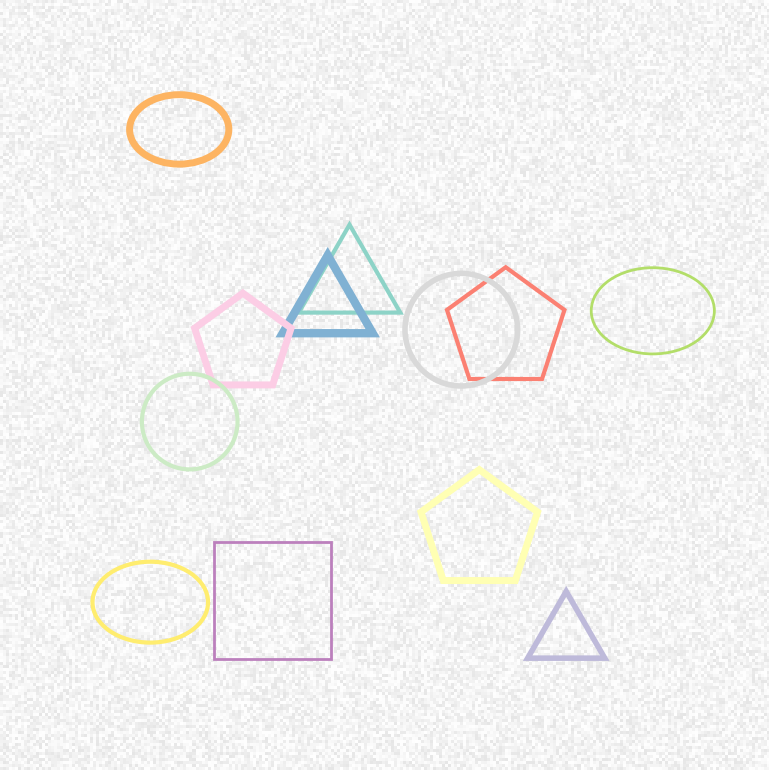[{"shape": "triangle", "thickness": 1.5, "radius": 0.38, "center": [0.454, 0.632]}, {"shape": "pentagon", "thickness": 2.5, "radius": 0.4, "center": [0.622, 0.31]}, {"shape": "triangle", "thickness": 2, "radius": 0.29, "center": [0.735, 0.174]}, {"shape": "pentagon", "thickness": 1.5, "radius": 0.4, "center": [0.657, 0.573]}, {"shape": "triangle", "thickness": 3, "radius": 0.34, "center": [0.426, 0.601]}, {"shape": "oval", "thickness": 2.5, "radius": 0.32, "center": [0.233, 0.832]}, {"shape": "oval", "thickness": 1, "radius": 0.4, "center": [0.848, 0.596]}, {"shape": "pentagon", "thickness": 2.5, "radius": 0.33, "center": [0.315, 0.553]}, {"shape": "circle", "thickness": 2, "radius": 0.37, "center": [0.599, 0.572]}, {"shape": "square", "thickness": 1, "radius": 0.38, "center": [0.354, 0.22]}, {"shape": "circle", "thickness": 1.5, "radius": 0.31, "center": [0.246, 0.452]}, {"shape": "oval", "thickness": 1.5, "radius": 0.38, "center": [0.195, 0.218]}]